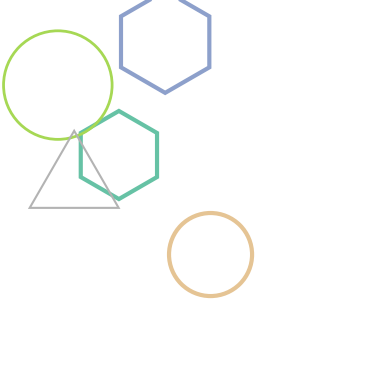[{"shape": "hexagon", "thickness": 3, "radius": 0.57, "center": [0.309, 0.597]}, {"shape": "hexagon", "thickness": 3, "radius": 0.66, "center": [0.429, 0.891]}, {"shape": "circle", "thickness": 2, "radius": 0.7, "center": [0.15, 0.779]}, {"shape": "circle", "thickness": 3, "radius": 0.54, "center": [0.547, 0.339]}, {"shape": "triangle", "thickness": 1.5, "radius": 0.67, "center": [0.193, 0.527]}]